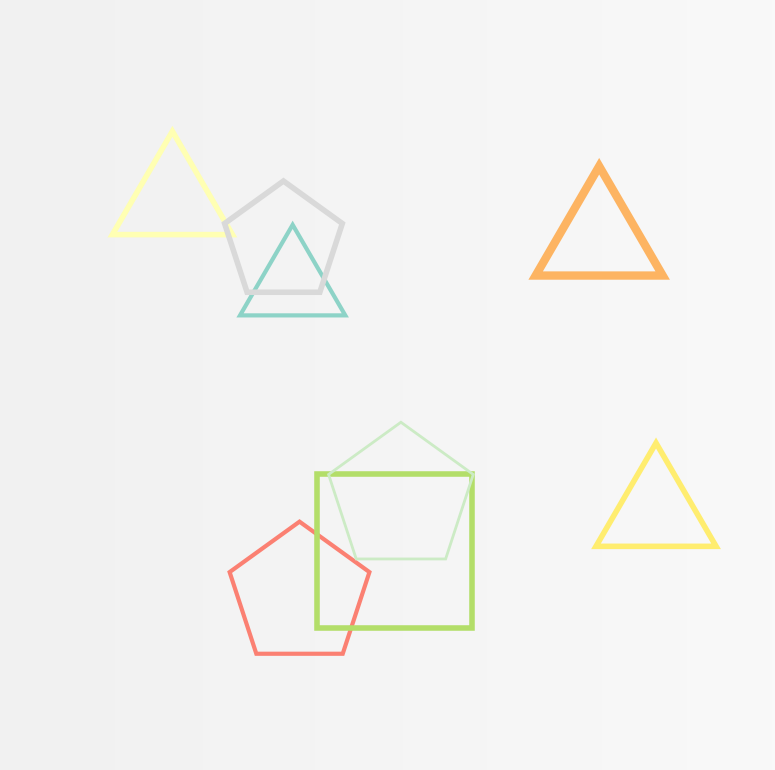[{"shape": "triangle", "thickness": 1.5, "radius": 0.39, "center": [0.378, 0.63]}, {"shape": "triangle", "thickness": 2, "radius": 0.45, "center": [0.222, 0.74]}, {"shape": "pentagon", "thickness": 1.5, "radius": 0.47, "center": [0.386, 0.228]}, {"shape": "triangle", "thickness": 3, "radius": 0.47, "center": [0.773, 0.689]}, {"shape": "square", "thickness": 2, "radius": 0.5, "center": [0.51, 0.284]}, {"shape": "pentagon", "thickness": 2, "radius": 0.4, "center": [0.366, 0.685]}, {"shape": "pentagon", "thickness": 1, "radius": 0.49, "center": [0.517, 0.353]}, {"shape": "triangle", "thickness": 2, "radius": 0.45, "center": [0.846, 0.335]}]